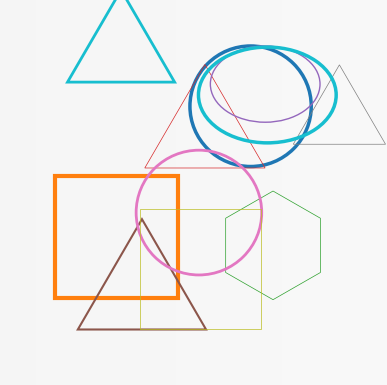[{"shape": "circle", "thickness": 2.5, "radius": 0.78, "center": [0.647, 0.724]}, {"shape": "square", "thickness": 3, "radius": 0.8, "center": [0.301, 0.385]}, {"shape": "hexagon", "thickness": 0.5, "radius": 0.71, "center": [0.705, 0.363]}, {"shape": "triangle", "thickness": 0.5, "radius": 0.9, "center": [0.529, 0.653]}, {"shape": "oval", "thickness": 1, "radius": 0.71, "center": [0.684, 0.782]}, {"shape": "triangle", "thickness": 1.5, "radius": 0.96, "center": [0.366, 0.24]}, {"shape": "circle", "thickness": 2, "radius": 0.81, "center": [0.513, 0.448]}, {"shape": "triangle", "thickness": 0.5, "radius": 0.69, "center": [0.876, 0.694]}, {"shape": "square", "thickness": 0.5, "radius": 0.78, "center": [0.517, 0.301]}, {"shape": "oval", "thickness": 2.5, "radius": 0.89, "center": [0.69, 0.753]}, {"shape": "triangle", "thickness": 2, "radius": 0.8, "center": [0.312, 0.866]}]